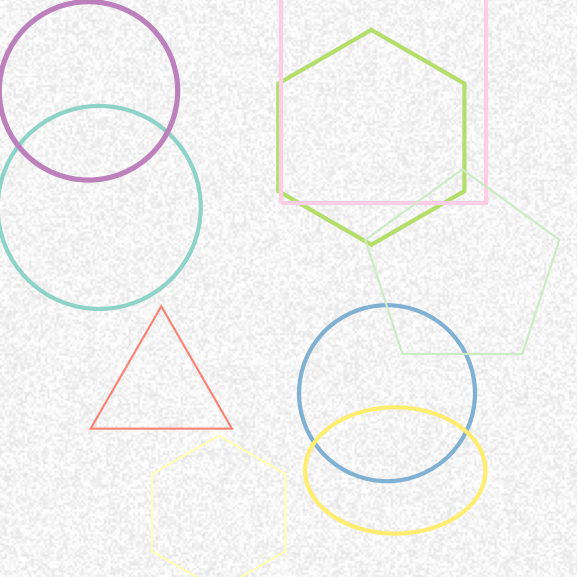[{"shape": "circle", "thickness": 2, "radius": 0.88, "center": [0.172, 0.64]}, {"shape": "hexagon", "thickness": 1, "radius": 0.67, "center": [0.379, 0.111]}, {"shape": "triangle", "thickness": 1, "radius": 0.71, "center": [0.279, 0.328]}, {"shape": "circle", "thickness": 2, "radius": 0.76, "center": [0.67, 0.318]}, {"shape": "hexagon", "thickness": 2, "radius": 0.93, "center": [0.643, 0.761]}, {"shape": "square", "thickness": 2, "radius": 0.89, "center": [0.664, 0.824]}, {"shape": "circle", "thickness": 2.5, "radius": 0.77, "center": [0.153, 0.842]}, {"shape": "pentagon", "thickness": 1, "radius": 0.88, "center": [0.801, 0.529]}, {"shape": "oval", "thickness": 2, "radius": 0.78, "center": [0.684, 0.184]}]